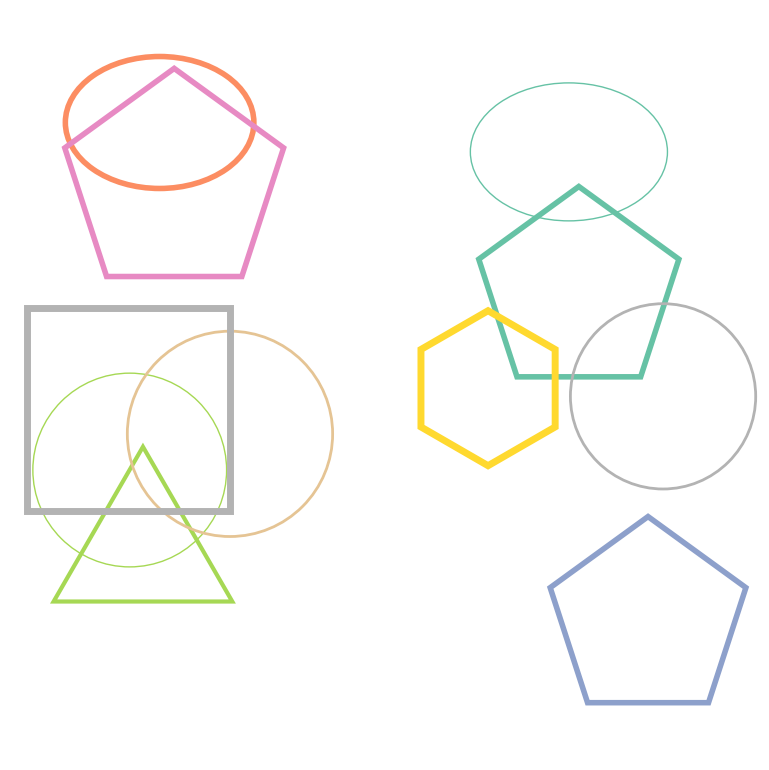[{"shape": "oval", "thickness": 0.5, "radius": 0.64, "center": [0.739, 0.803]}, {"shape": "pentagon", "thickness": 2, "radius": 0.68, "center": [0.752, 0.621]}, {"shape": "oval", "thickness": 2, "radius": 0.61, "center": [0.207, 0.841]}, {"shape": "pentagon", "thickness": 2, "radius": 0.67, "center": [0.842, 0.196]}, {"shape": "pentagon", "thickness": 2, "radius": 0.75, "center": [0.226, 0.762]}, {"shape": "circle", "thickness": 0.5, "radius": 0.63, "center": [0.168, 0.39]}, {"shape": "triangle", "thickness": 1.5, "radius": 0.67, "center": [0.186, 0.286]}, {"shape": "hexagon", "thickness": 2.5, "radius": 0.5, "center": [0.634, 0.496]}, {"shape": "circle", "thickness": 1, "radius": 0.67, "center": [0.299, 0.437]}, {"shape": "circle", "thickness": 1, "radius": 0.6, "center": [0.861, 0.485]}, {"shape": "square", "thickness": 2.5, "radius": 0.66, "center": [0.167, 0.468]}]